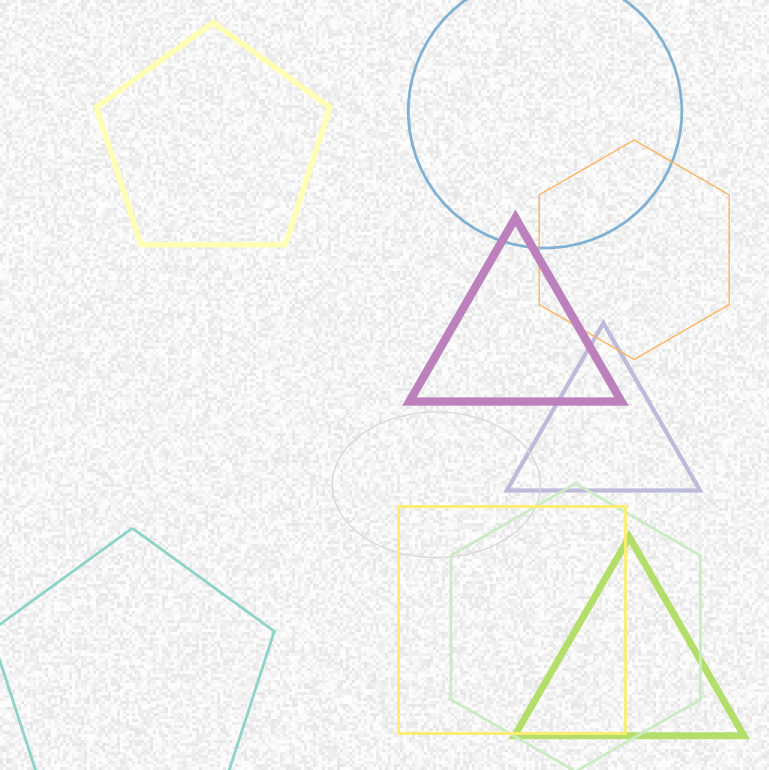[{"shape": "pentagon", "thickness": 1, "radius": 0.97, "center": [0.172, 0.12]}, {"shape": "pentagon", "thickness": 2, "radius": 0.8, "center": [0.277, 0.811]}, {"shape": "triangle", "thickness": 1.5, "radius": 0.72, "center": [0.784, 0.435]}, {"shape": "circle", "thickness": 1, "radius": 0.89, "center": [0.708, 0.855]}, {"shape": "hexagon", "thickness": 0.5, "radius": 0.71, "center": [0.824, 0.676]}, {"shape": "triangle", "thickness": 2.5, "radius": 0.86, "center": [0.817, 0.131]}, {"shape": "oval", "thickness": 0.5, "radius": 0.68, "center": [0.567, 0.37]}, {"shape": "triangle", "thickness": 3, "radius": 0.8, "center": [0.669, 0.558]}, {"shape": "hexagon", "thickness": 1, "radius": 0.94, "center": [0.748, 0.185]}, {"shape": "square", "thickness": 1, "radius": 0.74, "center": [0.665, 0.196]}]